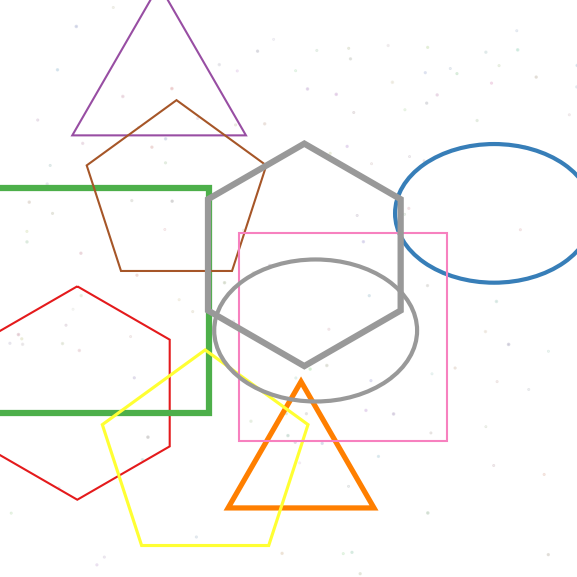[{"shape": "hexagon", "thickness": 1, "radius": 0.92, "center": [0.134, 0.319]}, {"shape": "oval", "thickness": 2, "radius": 0.86, "center": [0.856, 0.63]}, {"shape": "square", "thickness": 3, "radius": 0.97, "center": [0.167, 0.478]}, {"shape": "triangle", "thickness": 1, "radius": 0.87, "center": [0.276, 0.852]}, {"shape": "triangle", "thickness": 2.5, "radius": 0.73, "center": [0.521, 0.193]}, {"shape": "pentagon", "thickness": 1.5, "radius": 0.94, "center": [0.355, 0.206]}, {"shape": "pentagon", "thickness": 1, "radius": 0.82, "center": [0.306, 0.662]}, {"shape": "square", "thickness": 1, "radius": 0.9, "center": [0.594, 0.415]}, {"shape": "hexagon", "thickness": 3, "radius": 0.96, "center": [0.527, 0.558]}, {"shape": "oval", "thickness": 2, "radius": 0.88, "center": [0.547, 0.427]}]